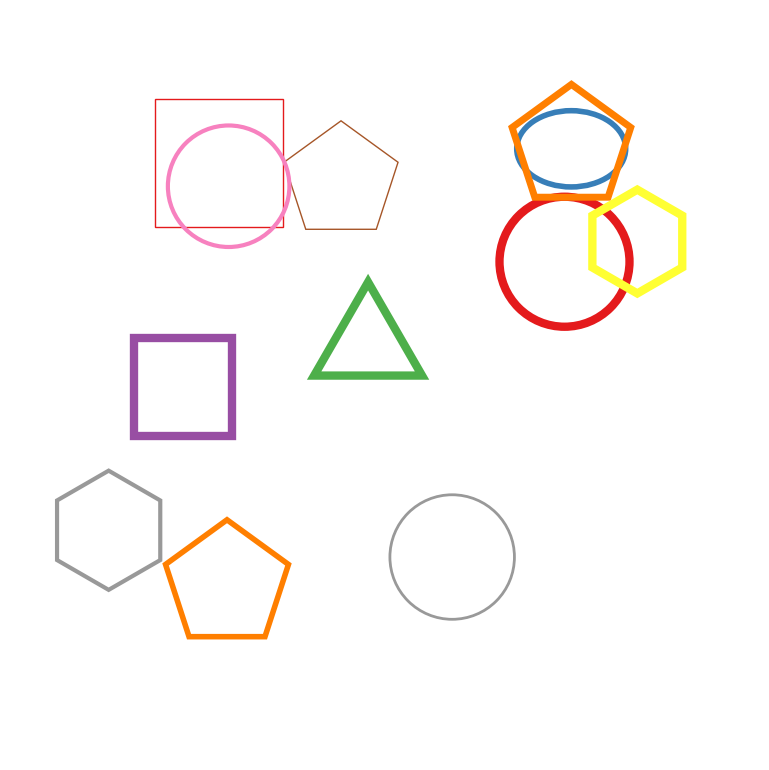[{"shape": "square", "thickness": 0.5, "radius": 0.41, "center": [0.285, 0.788]}, {"shape": "circle", "thickness": 3, "radius": 0.42, "center": [0.733, 0.66]}, {"shape": "oval", "thickness": 2, "radius": 0.35, "center": [0.742, 0.807]}, {"shape": "triangle", "thickness": 3, "radius": 0.4, "center": [0.478, 0.553]}, {"shape": "square", "thickness": 3, "radius": 0.32, "center": [0.238, 0.497]}, {"shape": "pentagon", "thickness": 2.5, "radius": 0.4, "center": [0.742, 0.809]}, {"shape": "pentagon", "thickness": 2, "radius": 0.42, "center": [0.295, 0.241]}, {"shape": "hexagon", "thickness": 3, "radius": 0.34, "center": [0.828, 0.686]}, {"shape": "pentagon", "thickness": 0.5, "radius": 0.39, "center": [0.443, 0.765]}, {"shape": "circle", "thickness": 1.5, "radius": 0.39, "center": [0.297, 0.758]}, {"shape": "circle", "thickness": 1, "radius": 0.4, "center": [0.587, 0.277]}, {"shape": "hexagon", "thickness": 1.5, "radius": 0.39, "center": [0.141, 0.311]}]